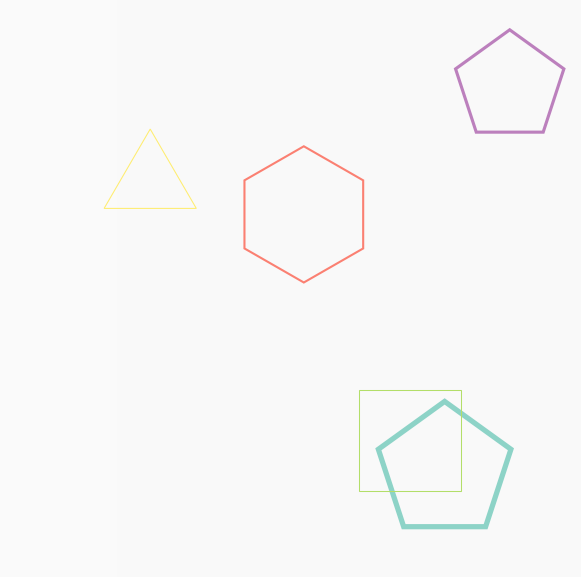[{"shape": "pentagon", "thickness": 2.5, "radius": 0.6, "center": [0.765, 0.184]}, {"shape": "hexagon", "thickness": 1, "radius": 0.59, "center": [0.523, 0.628]}, {"shape": "square", "thickness": 0.5, "radius": 0.44, "center": [0.705, 0.236]}, {"shape": "pentagon", "thickness": 1.5, "radius": 0.49, "center": [0.877, 0.85]}, {"shape": "triangle", "thickness": 0.5, "radius": 0.46, "center": [0.258, 0.684]}]